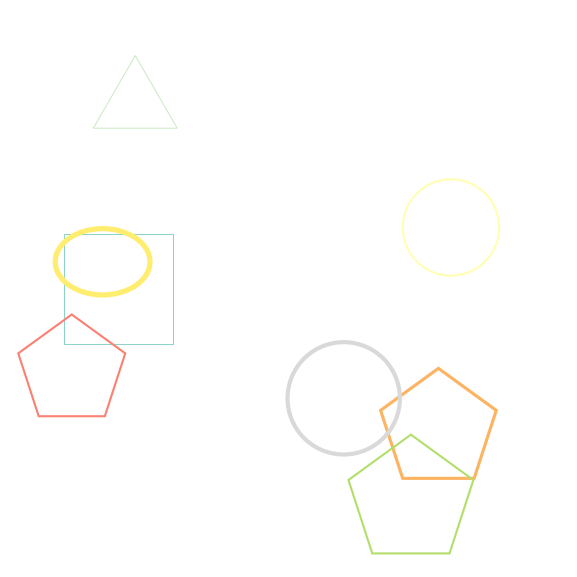[{"shape": "square", "thickness": 0.5, "radius": 0.47, "center": [0.205, 0.499]}, {"shape": "circle", "thickness": 1, "radius": 0.42, "center": [0.781, 0.605]}, {"shape": "pentagon", "thickness": 1, "radius": 0.49, "center": [0.124, 0.357]}, {"shape": "pentagon", "thickness": 1.5, "radius": 0.53, "center": [0.759, 0.256]}, {"shape": "pentagon", "thickness": 1, "radius": 0.57, "center": [0.712, 0.133]}, {"shape": "circle", "thickness": 2, "radius": 0.49, "center": [0.595, 0.309]}, {"shape": "triangle", "thickness": 0.5, "radius": 0.42, "center": [0.234, 0.819]}, {"shape": "oval", "thickness": 2.5, "radius": 0.41, "center": [0.178, 0.546]}]